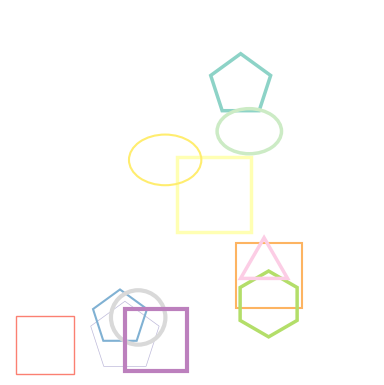[{"shape": "pentagon", "thickness": 2.5, "radius": 0.41, "center": [0.625, 0.779]}, {"shape": "square", "thickness": 2.5, "radius": 0.49, "center": [0.555, 0.495]}, {"shape": "pentagon", "thickness": 0.5, "radius": 0.47, "center": [0.324, 0.124]}, {"shape": "square", "thickness": 1, "radius": 0.38, "center": [0.117, 0.105]}, {"shape": "pentagon", "thickness": 1.5, "radius": 0.37, "center": [0.312, 0.174]}, {"shape": "square", "thickness": 1.5, "radius": 0.43, "center": [0.698, 0.284]}, {"shape": "hexagon", "thickness": 2.5, "radius": 0.43, "center": [0.698, 0.211]}, {"shape": "triangle", "thickness": 2.5, "radius": 0.35, "center": [0.686, 0.312]}, {"shape": "circle", "thickness": 3, "radius": 0.35, "center": [0.359, 0.175]}, {"shape": "square", "thickness": 3, "radius": 0.4, "center": [0.406, 0.117]}, {"shape": "oval", "thickness": 2.5, "radius": 0.42, "center": [0.648, 0.659]}, {"shape": "oval", "thickness": 1.5, "radius": 0.47, "center": [0.429, 0.585]}]